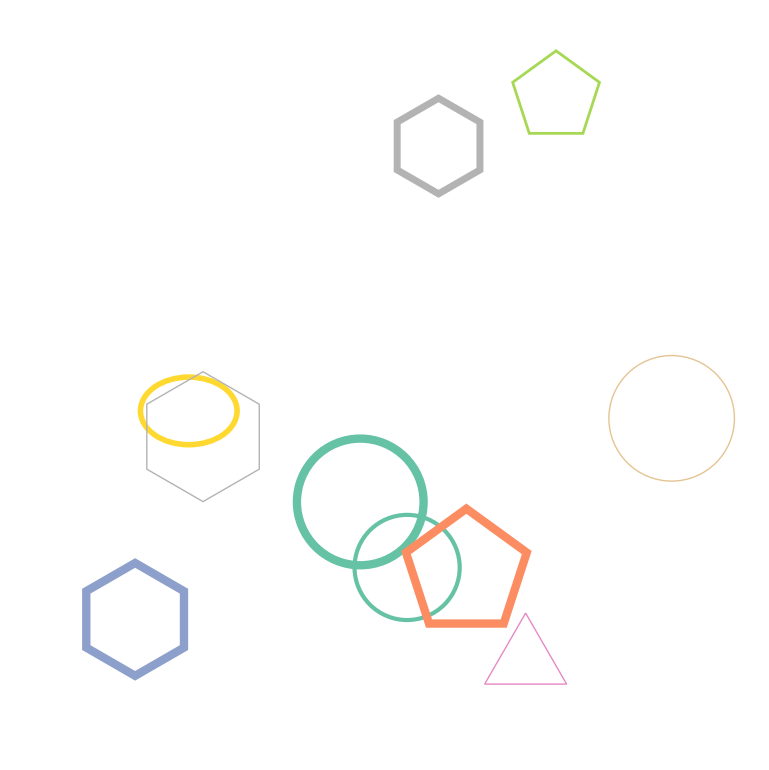[{"shape": "circle", "thickness": 1.5, "radius": 0.34, "center": [0.529, 0.263]}, {"shape": "circle", "thickness": 3, "radius": 0.41, "center": [0.468, 0.348]}, {"shape": "pentagon", "thickness": 3, "radius": 0.41, "center": [0.606, 0.257]}, {"shape": "hexagon", "thickness": 3, "radius": 0.37, "center": [0.176, 0.196]}, {"shape": "triangle", "thickness": 0.5, "radius": 0.31, "center": [0.683, 0.142]}, {"shape": "pentagon", "thickness": 1, "radius": 0.3, "center": [0.722, 0.875]}, {"shape": "oval", "thickness": 2, "radius": 0.31, "center": [0.245, 0.466]}, {"shape": "circle", "thickness": 0.5, "radius": 0.41, "center": [0.872, 0.457]}, {"shape": "hexagon", "thickness": 2.5, "radius": 0.31, "center": [0.57, 0.81]}, {"shape": "hexagon", "thickness": 0.5, "radius": 0.42, "center": [0.264, 0.433]}]